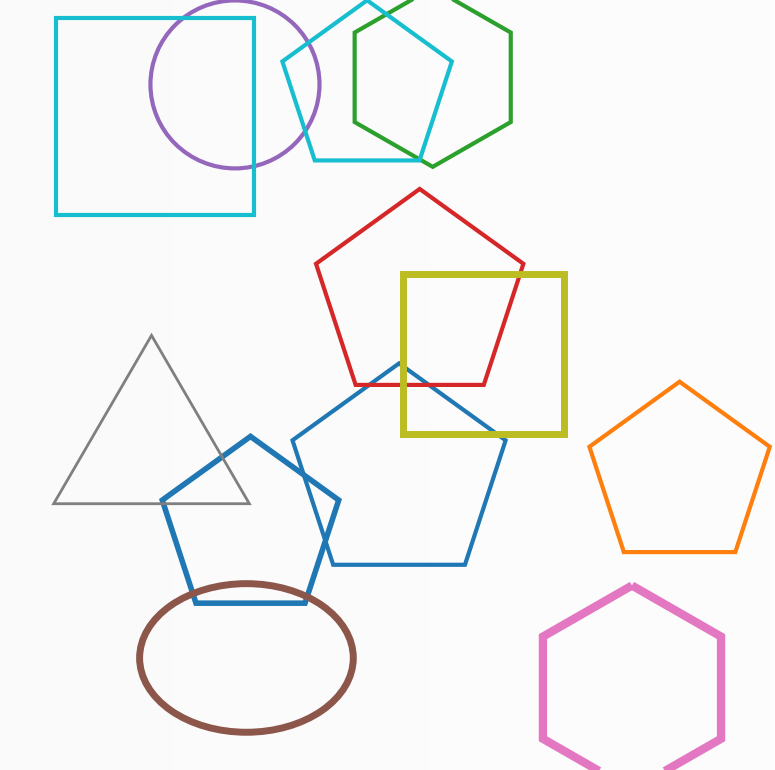[{"shape": "pentagon", "thickness": 2, "radius": 0.6, "center": [0.323, 0.314]}, {"shape": "pentagon", "thickness": 1.5, "radius": 0.72, "center": [0.515, 0.383]}, {"shape": "pentagon", "thickness": 1.5, "radius": 0.61, "center": [0.877, 0.382]}, {"shape": "hexagon", "thickness": 1.5, "radius": 0.58, "center": [0.558, 0.9]}, {"shape": "pentagon", "thickness": 1.5, "radius": 0.7, "center": [0.542, 0.614]}, {"shape": "circle", "thickness": 1.5, "radius": 0.55, "center": [0.303, 0.89]}, {"shape": "oval", "thickness": 2.5, "radius": 0.69, "center": [0.318, 0.146]}, {"shape": "hexagon", "thickness": 3, "radius": 0.66, "center": [0.815, 0.107]}, {"shape": "triangle", "thickness": 1, "radius": 0.73, "center": [0.196, 0.419]}, {"shape": "square", "thickness": 2.5, "radius": 0.52, "center": [0.624, 0.541]}, {"shape": "square", "thickness": 1.5, "radius": 0.64, "center": [0.2, 0.849]}, {"shape": "pentagon", "thickness": 1.5, "radius": 0.57, "center": [0.474, 0.885]}]